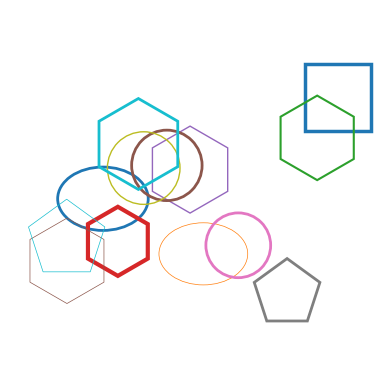[{"shape": "square", "thickness": 2.5, "radius": 0.43, "center": [0.878, 0.747]}, {"shape": "oval", "thickness": 2, "radius": 0.59, "center": [0.267, 0.484]}, {"shape": "oval", "thickness": 0.5, "radius": 0.58, "center": [0.528, 0.341]}, {"shape": "hexagon", "thickness": 1.5, "radius": 0.55, "center": [0.824, 0.642]}, {"shape": "hexagon", "thickness": 3, "radius": 0.45, "center": [0.306, 0.373]}, {"shape": "hexagon", "thickness": 1, "radius": 0.56, "center": [0.494, 0.559]}, {"shape": "circle", "thickness": 2, "radius": 0.46, "center": [0.433, 0.57]}, {"shape": "hexagon", "thickness": 0.5, "radius": 0.55, "center": [0.174, 0.323]}, {"shape": "circle", "thickness": 2, "radius": 0.42, "center": [0.619, 0.363]}, {"shape": "pentagon", "thickness": 2, "radius": 0.45, "center": [0.746, 0.239]}, {"shape": "circle", "thickness": 1, "radius": 0.47, "center": [0.373, 0.563]}, {"shape": "pentagon", "thickness": 0.5, "radius": 0.52, "center": [0.173, 0.378]}, {"shape": "hexagon", "thickness": 2, "radius": 0.59, "center": [0.359, 0.626]}]